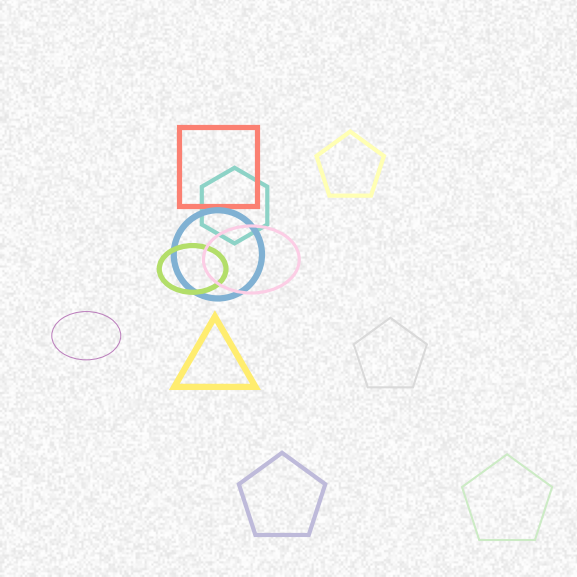[{"shape": "hexagon", "thickness": 2, "radius": 0.33, "center": [0.406, 0.643]}, {"shape": "pentagon", "thickness": 2, "radius": 0.31, "center": [0.606, 0.71]}, {"shape": "pentagon", "thickness": 2, "radius": 0.39, "center": [0.488, 0.136]}, {"shape": "square", "thickness": 2.5, "radius": 0.34, "center": [0.377, 0.71]}, {"shape": "circle", "thickness": 3, "radius": 0.38, "center": [0.377, 0.559]}, {"shape": "oval", "thickness": 2.5, "radius": 0.29, "center": [0.334, 0.533]}, {"shape": "oval", "thickness": 1.5, "radius": 0.41, "center": [0.435, 0.55]}, {"shape": "pentagon", "thickness": 1, "radius": 0.33, "center": [0.676, 0.382]}, {"shape": "oval", "thickness": 0.5, "radius": 0.3, "center": [0.149, 0.418]}, {"shape": "pentagon", "thickness": 1, "radius": 0.41, "center": [0.878, 0.13]}, {"shape": "triangle", "thickness": 3, "radius": 0.41, "center": [0.372, 0.37]}]